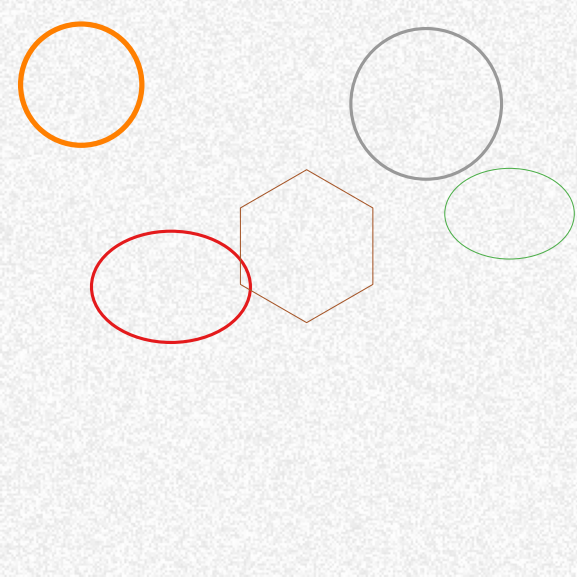[{"shape": "oval", "thickness": 1.5, "radius": 0.69, "center": [0.296, 0.502]}, {"shape": "oval", "thickness": 0.5, "radius": 0.56, "center": [0.882, 0.629]}, {"shape": "circle", "thickness": 2.5, "radius": 0.53, "center": [0.141, 0.853]}, {"shape": "hexagon", "thickness": 0.5, "radius": 0.66, "center": [0.531, 0.573]}, {"shape": "circle", "thickness": 1.5, "radius": 0.65, "center": [0.738, 0.819]}]